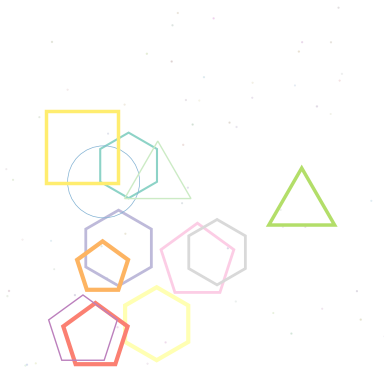[{"shape": "hexagon", "thickness": 1.5, "radius": 0.43, "center": [0.334, 0.57]}, {"shape": "hexagon", "thickness": 3, "radius": 0.47, "center": [0.407, 0.159]}, {"shape": "hexagon", "thickness": 2, "radius": 0.49, "center": [0.308, 0.356]}, {"shape": "pentagon", "thickness": 3, "radius": 0.44, "center": [0.248, 0.125]}, {"shape": "circle", "thickness": 0.5, "radius": 0.47, "center": [0.269, 0.528]}, {"shape": "pentagon", "thickness": 3, "radius": 0.35, "center": [0.266, 0.304]}, {"shape": "triangle", "thickness": 2.5, "radius": 0.49, "center": [0.784, 0.465]}, {"shape": "pentagon", "thickness": 2, "radius": 0.5, "center": [0.513, 0.321]}, {"shape": "hexagon", "thickness": 2, "radius": 0.42, "center": [0.564, 0.345]}, {"shape": "pentagon", "thickness": 1, "radius": 0.47, "center": [0.216, 0.14]}, {"shape": "triangle", "thickness": 1, "radius": 0.5, "center": [0.41, 0.534]}, {"shape": "square", "thickness": 2.5, "radius": 0.47, "center": [0.213, 0.619]}]